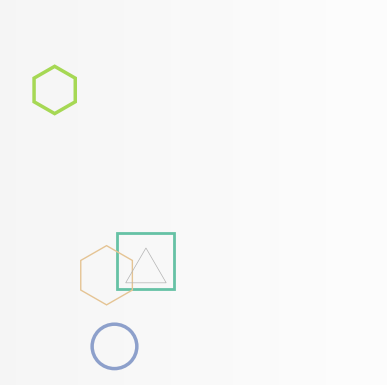[{"shape": "square", "thickness": 2, "radius": 0.37, "center": [0.375, 0.322]}, {"shape": "circle", "thickness": 2.5, "radius": 0.29, "center": [0.295, 0.1]}, {"shape": "hexagon", "thickness": 2.5, "radius": 0.31, "center": [0.141, 0.766]}, {"shape": "hexagon", "thickness": 1, "radius": 0.38, "center": [0.275, 0.285]}, {"shape": "triangle", "thickness": 0.5, "radius": 0.3, "center": [0.377, 0.296]}]